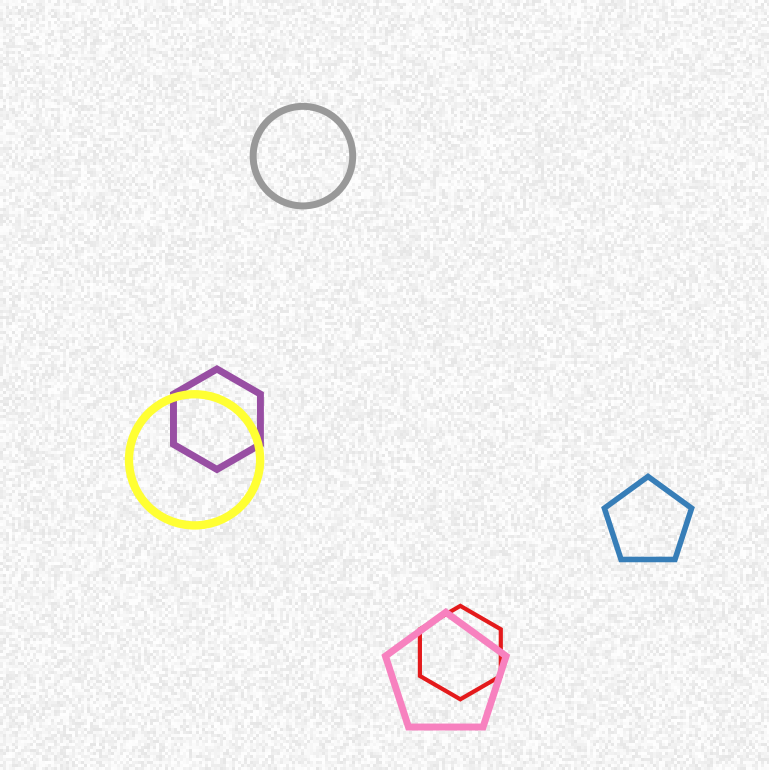[{"shape": "hexagon", "thickness": 1.5, "radius": 0.3, "center": [0.598, 0.152]}, {"shape": "pentagon", "thickness": 2, "radius": 0.3, "center": [0.842, 0.322]}, {"shape": "hexagon", "thickness": 2.5, "radius": 0.33, "center": [0.282, 0.456]}, {"shape": "circle", "thickness": 3, "radius": 0.43, "center": [0.253, 0.403]}, {"shape": "pentagon", "thickness": 2.5, "radius": 0.41, "center": [0.579, 0.122]}, {"shape": "circle", "thickness": 2.5, "radius": 0.32, "center": [0.393, 0.797]}]